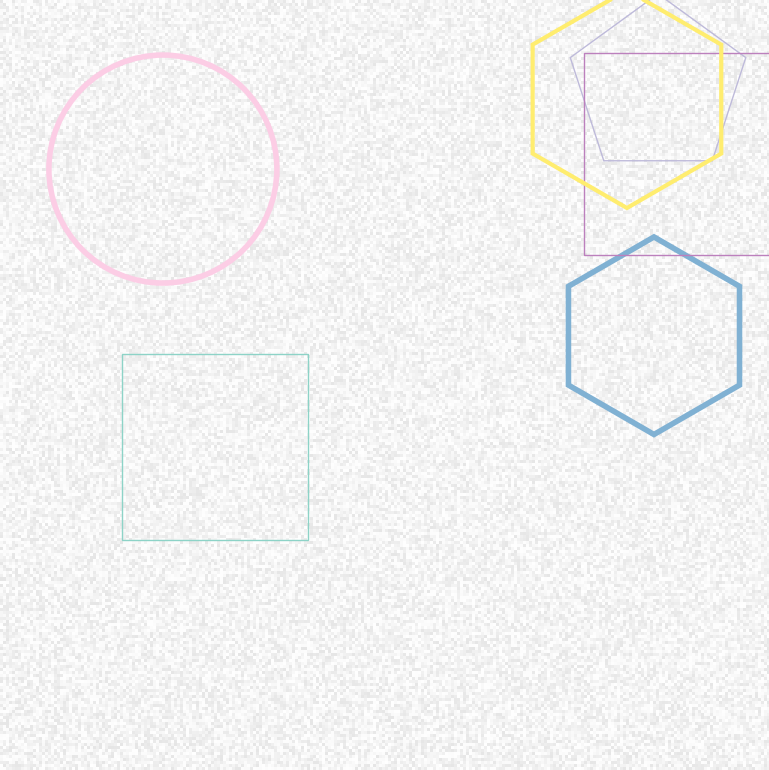[{"shape": "square", "thickness": 0.5, "radius": 0.6, "center": [0.279, 0.42]}, {"shape": "pentagon", "thickness": 0.5, "radius": 0.6, "center": [0.855, 0.888]}, {"shape": "hexagon", "thickness": 2, "radius": 0.64, "center": [0.849, 0.564]}, {"shape": "circle", "thickness": 2, "radius": 0.74, "center": [0.212, 0.78]}, {"shape": "square", "thickness": 0.5, "radius": 0.65, "center": [0.889, 0.8]}, {"shape": "hexagon", "thickness": 1.5, "radius": 0.71, "center": [0.814, 0.871]}]